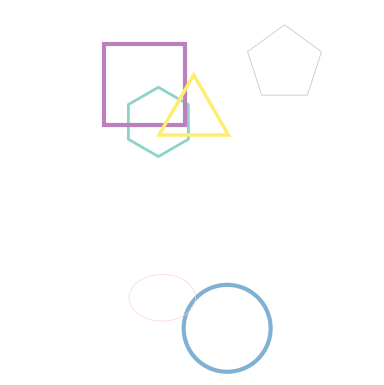[{"shape": "hexagon", "thickness": 2, "radius": 0.45, "center": [0.411, 0.683]}, {"shape": "pentagon", "thickness": 0.5, "radius": 0.5, "center": [0.739, 0.835]}, {"shape": "circle", "thickness": 3, "radius": 0.56, "center": [0.59, 0.147]}, {"shape": "oval", "thickness": 0.5, "radius": 0.43, "center": [0.421, 0.227]}, {"shape": "square", "thickness": 3, "radius": 0.53, "center": [0.376, 0.781]}, {"shape": "triangle", "thickness": 2.5, "radius": 0.52, "center": [0.503, 0.701]}]